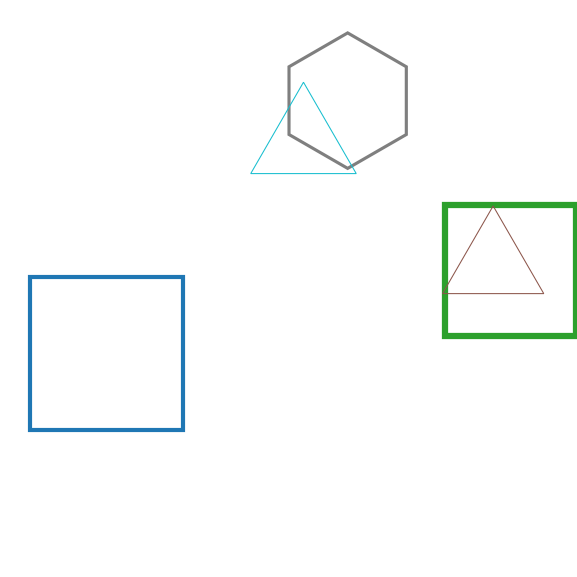[{"shape": "square", "thickness": 2, "radius": 0.66, "center": [0.185, 0.387]}, {"shape": "square", "thickness": 3, "radius": 0.57, "center": [0.884, 0.531]}, {"shape": "triangle", "thickness": 0.5, "radius": 0.51, "center": [0.854, 0.541]}, {"shape": "hexagon", "thickness": 1.5, "radius": 0.59, "center": [0.602, 0.825]}, {"shape": "triangle", "thickness": 0.5, "radius": 0.53, "center": [0.526, 0.751]}]